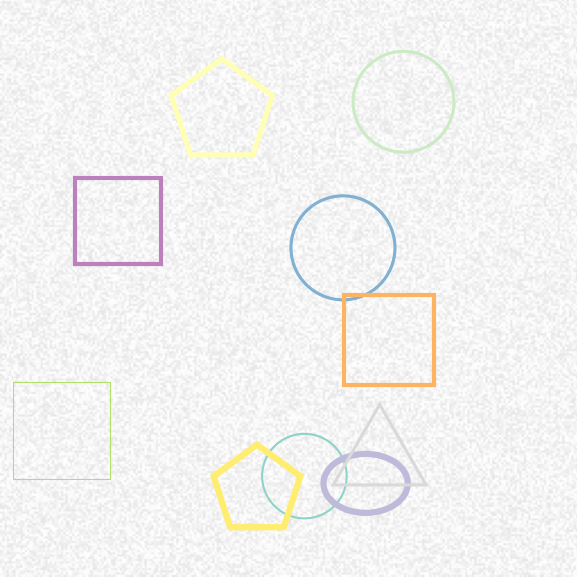[{"shape": "circle", "thickness": 1, "radius": 0.37, "center": [0.527, 0.175]}, {"shape": "pentagon", "thickness": 2.5, "radius": 0.46, "center": [0.384, 0.805]}, {"shape": "oval", "thickness": 3, "radius": 0.36, "center": [0.633, 0.162]}, {"shape": "circle", "thickness": 1.5, "radius": 0.45, "center": [0.594, 0.57]}, {"shape": "square", "thickness": 2, "radius": 0.39, "center": [0.674, 0.41]}, {"shape": "square", "thickness": 0.5, "radius": 0.42, "center": [0.106, 0.254]}, {"shape": "triangle", "thickness": 1.5, "radius": 0.46, "center": [0.657, 0.206]}, {"shape": "square", "thickness": 2, "radius": 0.37, "center": [0.205, 0.617]}, {"shape": "circle", "thickness": 1.5, "radius": 0.44, "center": [0.699, 0.823]}, {"shape": "pentagon", "thickness": 3, "radius": 0.39, "center": [0.445, 0.15]}]